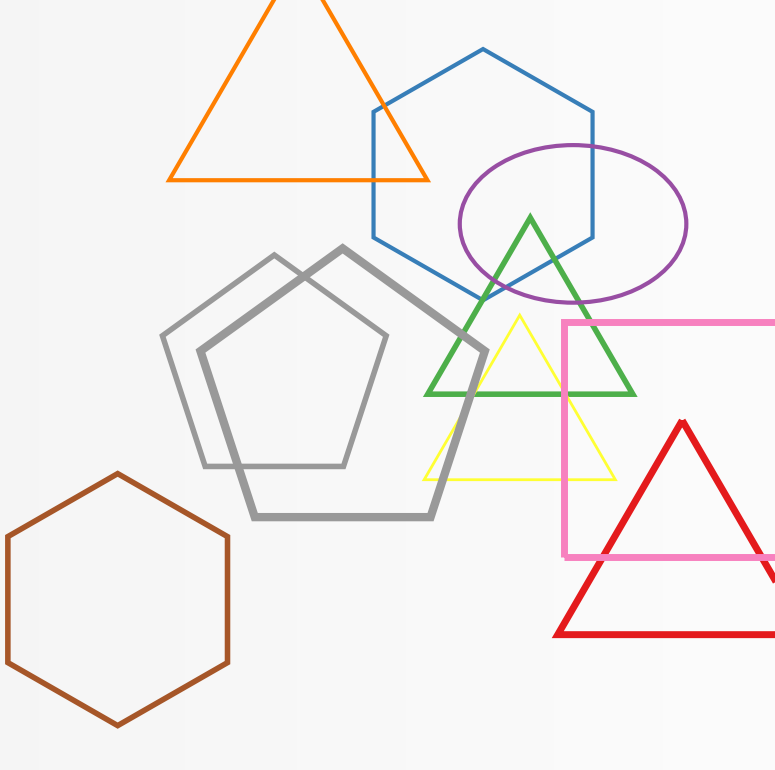[{"shape": "triangle", "thickness": 2.5, "radius": 0.93, "center": [0.88, 0.268]}, {"shape": "hexagon", "thickness": 1.5, "radius": 0.82, "center": [0.623, 0.773]}, {"shape": "triangle", "thickness": 2, "radius": 0.76, "center": [0.684, 0.564]}, {"shape": "oval", "thickness": 1.5, "radius": 0.73, "center": [0.739, 0.709]}, {"shape": "triangle", "thickness": 1.5, "radius": 0.96, "center": [0.385, 0.862]}, {"shape": "triangle", "thickness": 1, "radius": 0.71, "center": [0.671, 0.448]}, {"shape": "hexagon", "thickness": 2, "radius": 0.82, "center": [0.152, 0.221]}, {"shape": "square", "thickness": 2.5, "radius": 0.76, "center": [0.88, 0.429]}, {"shape": "pentagon", "thickness": 2, "radius": 0.76, "center": [0.354, 0.517]}, {"shape": "pentagon", "thickness": 3, "radius": 0.96, "center": [0.442, 0.484]}]